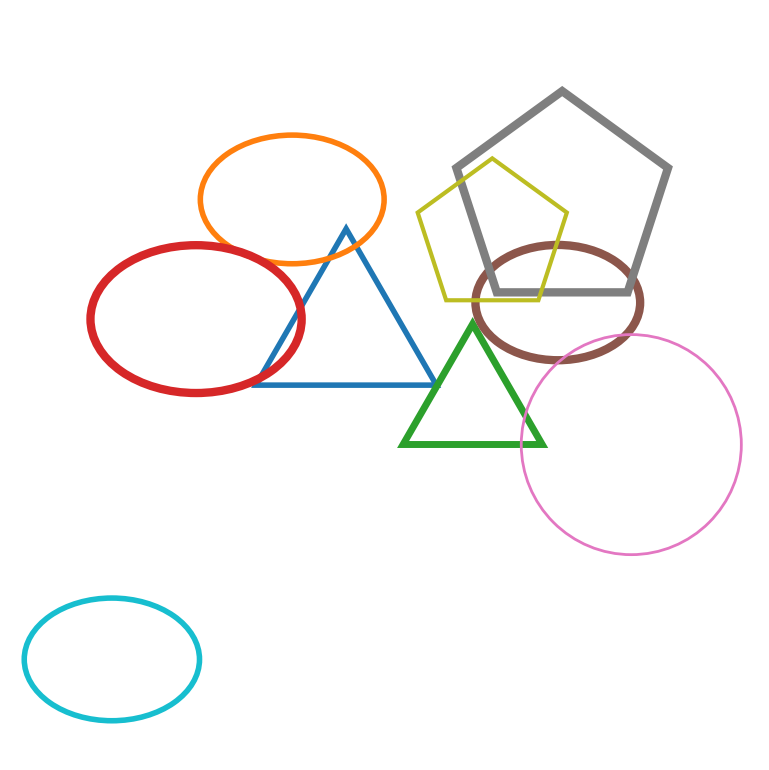[{"shape": "triangle", "thickness": 2, "radius": 0.68, "center": [0.45, 0.568]}, {"shape": "oval", "thickness": 2, "radius": 0.6, "center": [0.38, 0.741]}, {"shape": "triangle", "thickness": 2.5, "radius": 0.52, "center": [0.614, 0.475]}, {"shape": "oval", "thickness": 3, "radius": 0.69, "center": [0.255, 0.586]}, {"shape": "oval", "thickness": 3, "radius": 0.53, "center": [0.724, 0.607]}, {"shape": "circle", "thickness": 1, "radius": 0.71, "center": [0.82, 0.423]}, {"shape": "pentagon", "thickness": 3, "radius": 0.72, "center": [0.73, 0.737]}, {"shape": "pentagon", "thickness": 1.5, "radius": 0.51, "center": [0.639, 0.692]}, {"shape": "oval", "thickness": 2, "radius": 0.57, "center": [0.145, 0.144]}]